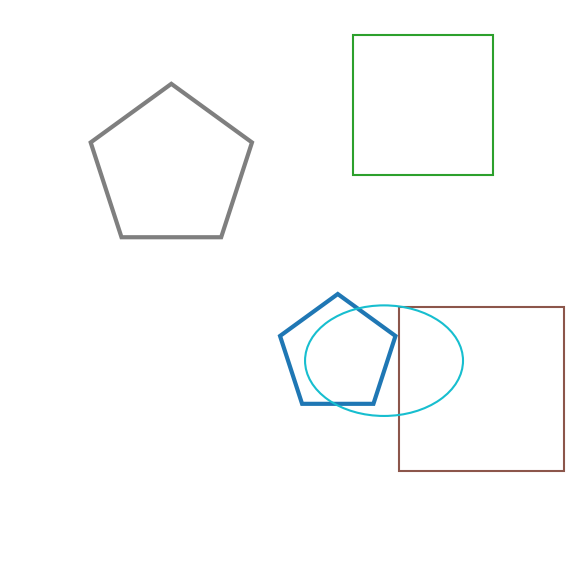[{"shape": "pentagon", "thickness": 2, "radius": 0.53, "center": [0.585, 0.385]}, {"shape": "square", "thickness": 1, "radius": 0.6, "center": [0.732, 0.817]}, {"shape": "square", "thickness": 1, "radius": 0.71, "center": [0.834, 0.325]}, {"shape": "pentagon", "thickness": 2, "radius": 0.73, "center": [0.297, 0.707]}, {"shape": "oval", "thickness": 1, "radius": 0.68, "center": [0.665, 0.375]}]